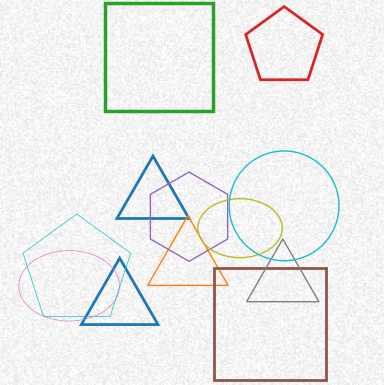[{"shape": "triangle", "thickness": 2, "radius": 0.54, "center": [0.397, 0.487]}, {"shape": "triangle", "thickness": 2, "radius": 0.57, "center": [0.311, 0.214]}, {"shape": "triangle", "thickness": 1, "radius": 0.6, "center": [0.488, 0.319]}, {"shape": "square", "thickness": 2.5, "radius": 0.7, "center": [0.413, 0.851]}, {"shape": "pentagon", "thickness": 2, "radius": 0.53, "center": [0.738, 0.878]}, {"shape": "hexagon", "thickness": 1, "radius": 0.58, "center": [0.491, 0.437]}, {"shape": "square", "thickness": 2, "radius": 0.73, "center": [0.701, 0.158]}, {"shape": "oval", "thickness": 0.5, "radius": 0.65, "center": [0.18, 0.258]}, {"shape": "triangle", "thickness": 1, "radius": 0.54, "center": [0.735, 0.271]}, {"shape": "oval", "thickness": 1, "radius": 0.55, "center": [0.623, 0.407]}, {"shape": "circle", "thickness": 1, "radius": 0.71, "center": [0.738, 0.465]}, {"shape": "pentagon", "thickness": 0.5, "radius": 0.74, "center": [0.199, 0.297]}]